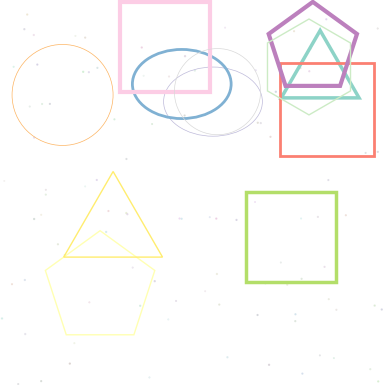[{"shape": "triangle", "thickness": 2.5, "radius": 0.58, "center": [0.832, 0.804]}, {"shape": "pentagon", "thickness": 1, "radius": 0.75, "center": [0.26, 0.251]}, {"shape": "oval", "thickness": 0.5, "radius": 0.64, "center": [0.553, 0.736]}, {"shape": "square", "thickness": 2, "radius": 0.61, "center": [0.849, 0.716]}, {"shape": "oval", "thickness": 2, "radius": 0.64, "center": [0.472, 0.782]}, {"shape": "circle", "thickness": 0.5, "radius": 0.66, "center": [0.163, 0.753]}, {"shape": "square", "thickness": 2.5, "radius": 0.58, "center": [0.756, 0.385]}, {"shape": "square", "thickness": 3, "radius": 0.58, "center": [0.428, 0.879]}, {"shape": "circle", "thickness": 0.5, "radius": 0.56, "center": [0.565, 0.762]}, {"shape": "pentagon", "thickness": 3, "radius": 0.6, "center": [0.813, 0.874]}, {"shape": "hexagon", "thickness": 1, "radius": 0.62, "center": [0.803, 0.826]}, {"shape": "triangle", "thickness": 1, "radius": 0.74, "center": [0.294, 0.406]}]